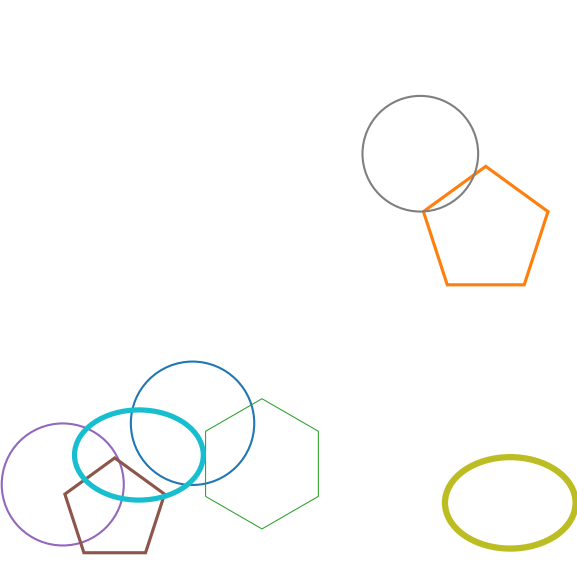[{"shape": "circle", "thickness": 1, "radius": 0.53, "center": [0.333, 0.266]}, {"shape": "pentagon", "thickness": 1.5, "radius": 0.57, "center": [0.841, 0.598]}, {"shape": "hexagon", "thickness": 0.5, "radius": 0.56, "center": [0.454, 0.196]}, {"shape": "circle", "thickness": 1, "radius": 0.53, "center": [0.109, 0.16]}, {"shape": "pentagon", "thickness": 1.5, "radius": 0.45, "center": [0.199, 0.115]}, {"shape": "circle", "thickness": 1, "radius": 0.5, "center": [0.728, 0.733]}, {"shape": "oval", "thickness": 3, "radius": 0.57, "center": [0.884, 0.128]}, {"shape": "oval", "thickness": 2.5, "radius": 0.56, "center": [0.241, 0.211]}]